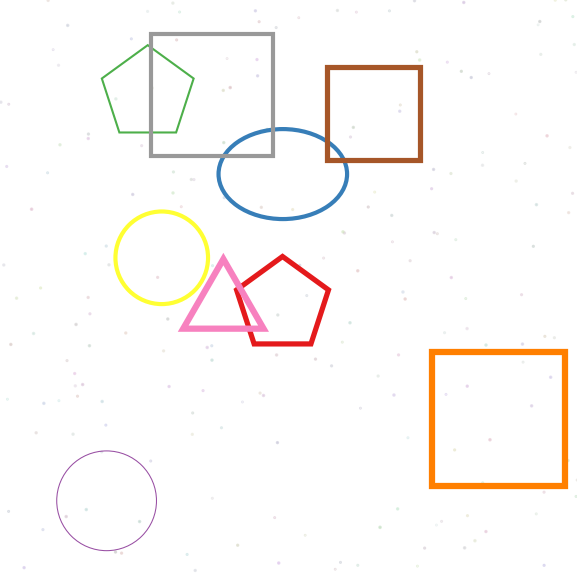[{"shape": "pentagon", "thickness": 2.5, "radius": 0.42, "center": [0.489, 0.471]}, {"shape": "oval", "thickness": 2, "radius": 0.56, "center": [0.49, 0.698]}, {"shape": "pentagon", "thickness": 1, "radius": 0.42, "center": [0.256, 0.837]}, {"shape": "circle", "thickness": 0.5, "radius": 0.43, "center": [0.185, 0.132]}, {"shape": "square", "thickness": 3, "radius": 0.58, "center": [0.863, 0.274]}, {"shape": "circle", "thickness": 2, "radius": 0.4, "center": [0.28, 0.553]}, {"shape": "square", "thickness": 2.5, "radius": 0.4, "center": [0.647, 0.803]}, {"shape": "triangle", "thickness": 3, "radius": 0.4, "center": [0.387, 0.47]}, {"shape": "square", "thickness": 2, "radius": 0.53, "center": [0.367, 0.835]}]